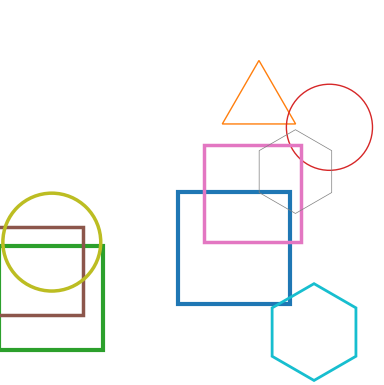[{"shape": "square", "thickness": 3, "radius": 0.73, "center": [0.608, 0.355]}, {"shape": "triangle", "thickness": 1, "radius": 0.55, "center": [0.673, 0.733]}, {"shape": "square", "thickness": 3, "radius": 0.68, "center": [0.133, 0.226]}, {"shape": "circle", "thickness": 1, "radius": 0.56, "center": [0.856, 0.669]}, {"shape": "square", "thickness": 2.5, "radius": 0.57, "center": [0.102, 0.297]}, {"shape": "square", "thickness": 2.5, "radius": 0.63, "center": [0.655, 0.497]}, {"shape": "hexagon", "thickness": 0.5, "radius": 0.54, "center": [0.767, 0.554]}, {"shape": "circle", "thickness": 2.5, "radius": 0.64, "center": [0.135, 0.371]}, {"shape": "hexagon", "thickness": 2, "radius": 0.63, "center": [0.816, 0.137]}]